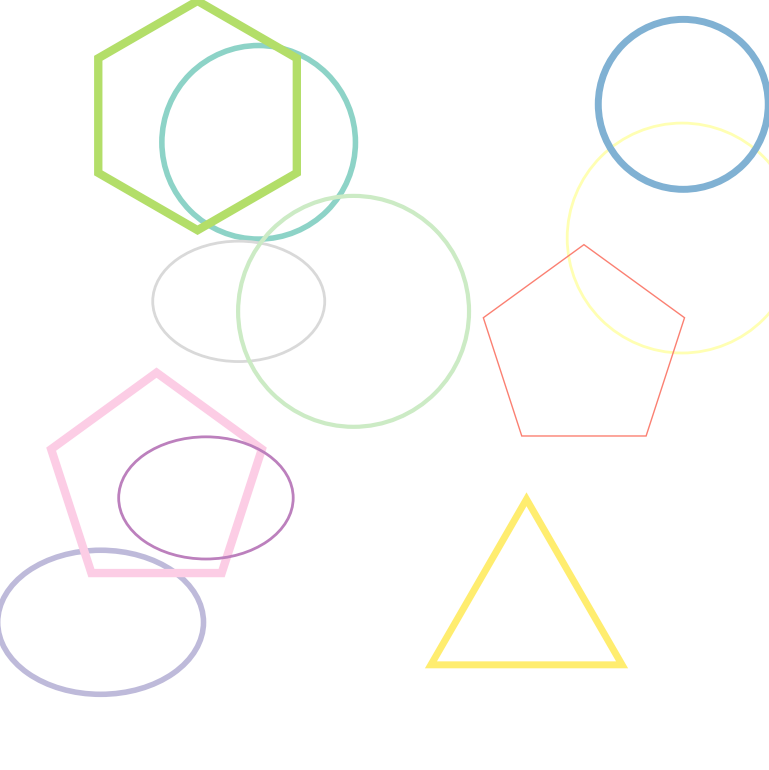[{"shape": "circle", "thickness": 2, "radius": 0.63, "center": [0.336, 0.815]}, {"shape": "circle", "thickness": 1, "radius": 0.75, "center": [0.886, 0.691]}, {"shape": "oval", "thickness": 2, "radius": 0.67, "center": [0.131, 0.192]}, {"shape": "pentagon", "thickness": 0.5, "radius": 0.69, "center": [0.758, 0.545]}, {"shape": "circle", "thickness": 2.5, "radius": 0.55, "center": [0.887, 0.864]}, {"shape": "hexagon", "thickness": 3, "radius": 0.74, "center": [0.257, 0.85]}, {"shape": "pentagon", "thickness": 3, "radius": 0.72, "center": [0.203, 0.372]}, {"shape": "oval", "thickness": 1, "radius": 0.56, "center": [0.31, 0.609]}, {"shape": "oval", "thickness": 1, "radius": 0.57, "center": [0.267, 0.353]}, {"shape": "circle", "thickness": 1.5, "radius": 0.75, "center": [0.459, 0.596]}, {"shape": "triangle", "thickness": 2.5, "radius": 0.72, "center": [0.684, 0.208]}]